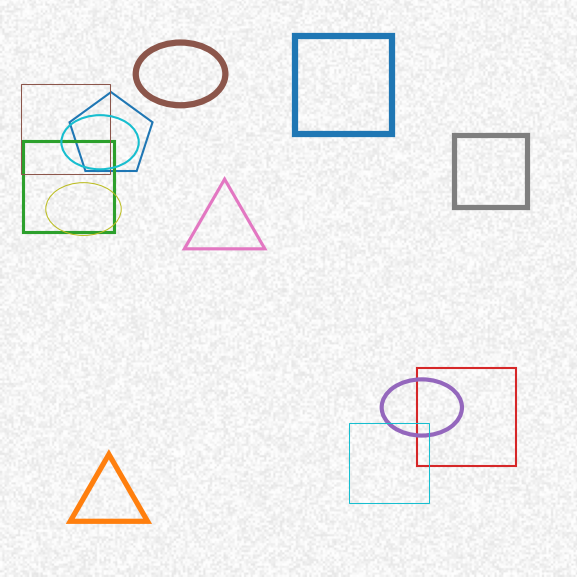[{"shape": "square", "thickness": 3, "radius": 0.42, "center": [0.595, 0.852]}, {"shape": "pentagon", "thickness": 1, "radius": 0.38, "center": [0.192, 0.764]}, {"shape": "triangle", "thickness": 2.5, "radius": 0.39, "center": [0.189, 0.135]}, {"shape": "square", "thickness": 1.5, "radius": 0.39, "center": [0.119, 0.676]}, {"shape": "square", "thickness": 1, "radius": 0.43, "center": [0.807, 0.277]}, {"shape": "oval", "thickness": 2, "radius": 0.35, "center": [0.73, 0.294]}, {"shape": "oval", "thickness": 3, "radius": 0.39, "center": [0.313, 0.871]}, {"shape": "square", "thickness": 0.5, "radius": 0.39, "center": [0.113, 0.776]}, {"shape": "triangle", "thickness": 1.5, "radius": 0.4, "center": [0.389, 0.608]}, {"shape": "square", "thickness": 2.5, "radius": 0.32, "center": [0.849, 0.703]}, {"shape": "oval", "thickness": 0.5, "radius": 0.33, "center": [0.145, 0.637]}, {"shape": "square", "thickness": 0.5, "radius": 0.34, "center": [0.674, 0.197]}, {"shape": "oval", "thickness": 1, "radius": 0.33, "center": [0.173, 0.753]}]